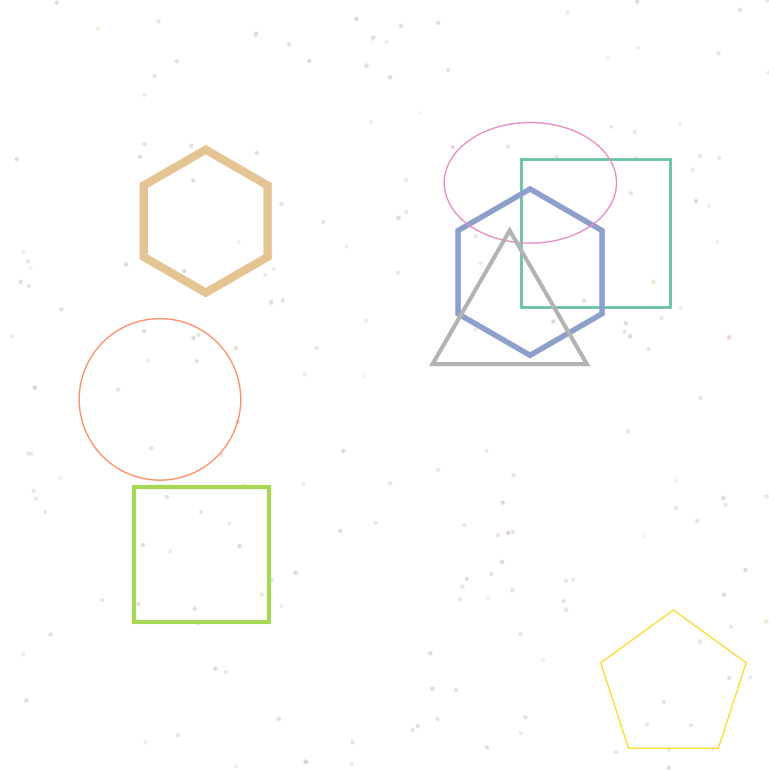[{"shape": "square", "thickness": 1, "radius": 0.48, "center": [0.773, 0.697]}, {"shape": "circle", "thickness": 0.5, "radius": 0.52, "center": [0.208, 0.481]}, {"shape": "hexagon", "thickness": 2, "radius": 0.54, "center": [0.688, 0.647]}, {"shape": "oval", "thickness": 0.5, "radius": 0.56, "center": [0.689, 0.763]}, {"shape": "square", "thickness": 1.5, "radius": 0.44, "center": [0.261, 0.28]}, {"shape": "pentagon", "thickness": 0.5, "radius": 0.5, "center": [0.875, 0.109]}, {"shape": "hexagon", "thickness": 3, "radius": 0.46, "center": [0.267, 0.713]}, {"shape": "triangle", "thickness": 1.5, "radius": 0.58, "center": [0.662, 0.585]}]